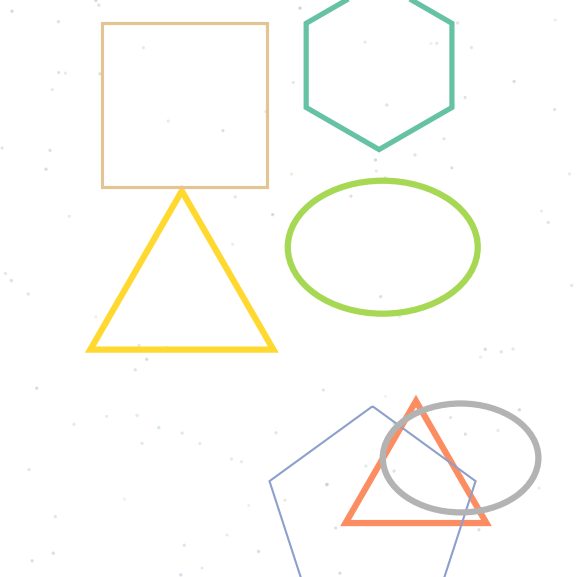[{"shape": "hexagon", "thickness": 2.5, "radius": 0.73, "center": [0.656, 0.886]}, {"shape": "triangle", "thickness": 3, "radius": 0.7, "center": [0.72, 0.164]}, {"shape": "pentagon", "thickness": 1, "radius": 0.94, "center": [0.645, 0.108]}, {"shape": "oval", "thickness": 3, "radius": 0.82, "center": [0.663, 0.571]}, {"shape": "triangle", "thickness": 3, "radius": 0.92, "center": [0.315, 0.485]}, {"shape": "square", "thickness": 1.5, "radius": 0.71, "center": [0.319, 0.817]}, {"shape": "oval", "thickness": 3, "radius": 0.67, "center": [0.798, 0.206]}]